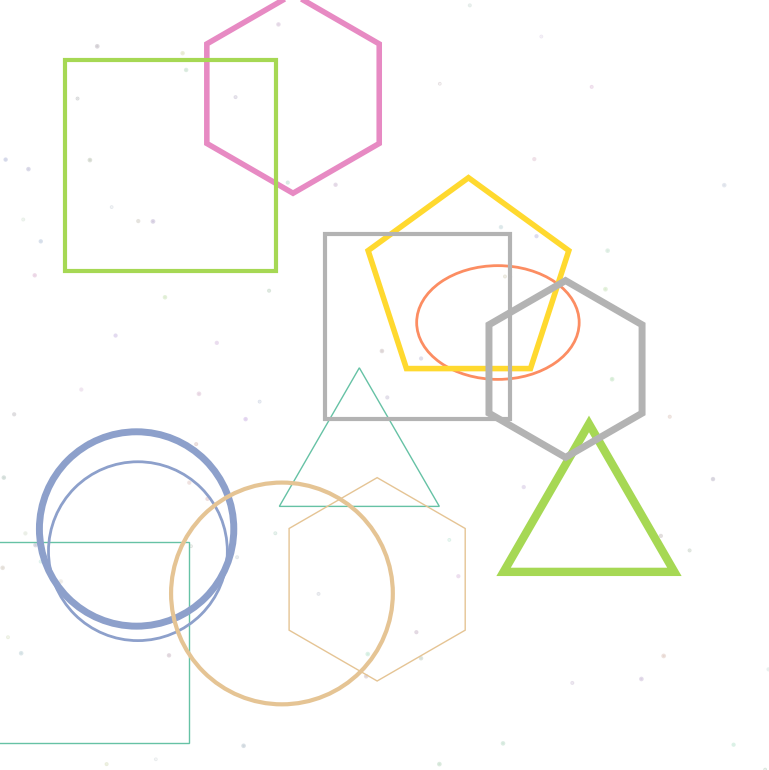[{"shape": "triangle", "thickness": 0.5, "radius": 0.6, "center": [0.467, 0.402]}, {"shape": "square", "thickness": 0.5, "radius": 0.65, "center": [0.115, 0.166]}, {"shape": "oval", "thickness": 1, "radius": 0.53, "center": [0.647, 0.581]}, {"shape": "circle", "thickness": 1, "radius": 0.58, "center": [0.179, 0.284]}, {"shape": "circle", "thickness": 2.5, "radius": 0.63, "center": [0.177, 0.313]}, {"shape": "hexagon", "thickness": 2, "radius": 0.65, "center": [0.381, 0.878]}, {"shape": "triangle", "thickness": 3, "radius": 0.64, "center": [0.765, 0.321]}, {"shape": "square", "thickness": 1.5, "radius": 0.68, "center": [0.221, 0.785]}, {"shape": "pentagon", "thickness": 2, "radius": 0.69, "center": [0.608, 0.632]}, {"shape": "circle", "thickness": 1.5, "radius": 0.72, "center": [0.366, 0.229]}, {"shape": "hexagon", "thickness": 0.5, "radius": 0.66, "center": [0.49, 0.248]}, {"shape": "hexagon", "thickness": 2.5, "radius": 0.57, "center": [0.734, 0.521]}, {"shape": "square", "thickness": 1.5, "radius": 0.6, "center": [0.543, 0.576]}]